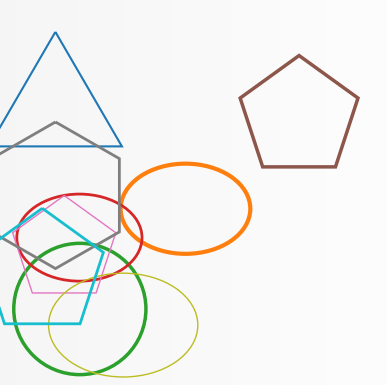[{"shape": "triangle", "thickness": 1.5, "radius": 0.99, "center": [0.143, 0.719]}, {"shape": "oval", "thickness": 3, "radius": 0.84, "center": [0.479, 0.458]}, {"shape": "circle", "thickness": 2.5, "radius": 0.85, "center": [0.206, 0.197]}, {"shape": "oval", "thickness": 2, "radius": 0.81, "center": [0.205, 0.383]}, {"shape": "pentagon", "thickness": 2.5, "radius": 0.8, "center": [0.772, 0.696]}, {"shape": "pentagon", "thickness": 1, "radius": 0.7, "center": [0.166, 0.352]}, {"shape": "hexagon", "thickness": 2, "radius": 0.95, "center": [0.143, 0.493]}, {"shape": "oval", "thickness": 1, "radius": 0.96, "center": [0.318, 0.156]}, {"shape": "pentagon", "thickness": 2, "radius": 0.83, "center": [0.109, 0.293]}]